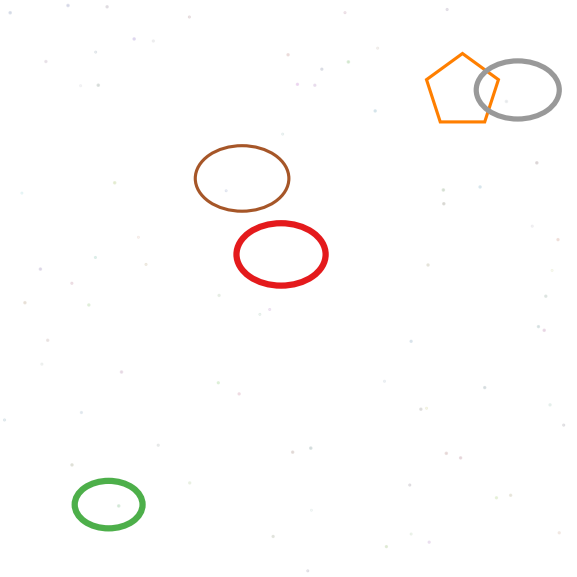[{"shape": "oval", "thickness": 3, "radius": 0.39, "center": [0.487, 0.559]}, {"shape": "oval", "thickness": 3, "radius": 0.29, "center": [0.188, 0.125]}, {"shape": "pentagon", "thickness": 1.5, "radius": 0.33, "center": [0.801, 0.841]}, {"shape": "oval", "thickness": 1.5, "radius": 0.41, "center": [0.419, 0.69]}, {"shape": "oval", "thickness": 2.5, "radius": 0.36, "center": [0.897, 0.843]}]